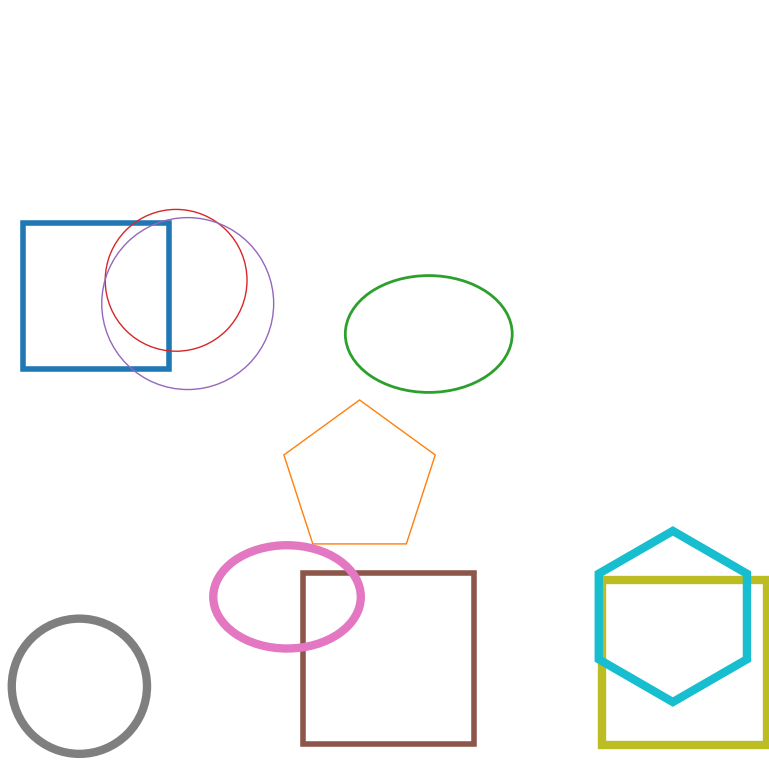[{"shape": "square", "thickness": 2, "radius": 0.47, "center": [0.125, 0.616]}, {"shape": "pentagon", "thickness": 0.5, "radius": 0.52, "center": [0.467, 0.377]}, {"shape": "oval", "thickness": 1, "radius": 0.54, "center": [0.557, 0.566]}, {"shape": "circle", "thickness": 0.5, "radius": 0.46, "center": [0.229, 0.636]}, {"shape": "circle", "thickness": 0.5, "radius": 0.56, "center": [0.244, 0.606]}, {"shape": "square", "thickness": 2, "radius": 0.56, "center": [0.505, 0.145]}, {"shape": "oval", "thickness": 3, "radius": 0.48, "center": [0.373, 0.225]}, {"shape": "circle", "thickness": 3, "radius": 0.44, "center": [0.103, 0.109]}, {"shape": "square", "thickness": 3, "radius": 0.54, "center": [0.889, 0.14]}, {"shape": "hexagon", "thickness": 3, "radius": 0.56, "center": [0.874, 0.199]}]